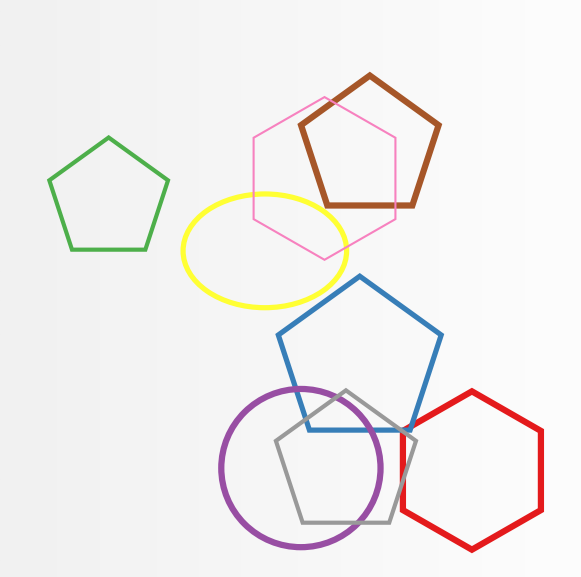[{"shape": "hexagon", "thickness": 3, "radius": 0.69, "center": [0.812, 0.184]}, {"shape": "pentagon", "thickness": 2.5, "radius": 0.74, "center": [0.619, 0.374]}, {"shape": "pentagon", "thickness": 2, "radius": 0.54, "center": [0.187, 0.654]}, {"shape": "circle", "thickness": 3, "radius": 0.68, "center": [0.518, 0.189]}, {"shape": "oval", "thickness": 2.5, "radius": 0.7, "center": [0.456, 0.565]}, {"shape": "pentagon", "thickness": 3, "radius": 0.62, "center": [0.636, 0.744]}, {"shape": "hexagon", "thickness": 1, "radius": 0.7, "center": [0.558, 0.69]}, {"shape": "pentagon", "thickness": 2, "radius": 0.63, "center": [0.595, 0.197]}]